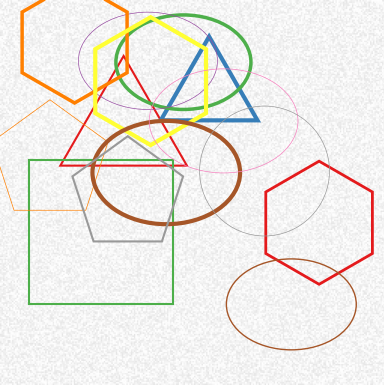[{"shape": "triangle", "thickness": 1.5, "radius": 0.95, "center": [0.321, 0.665]}, {"shape": "hexagon", "thickness": 2, "radius": 0.8, "center": [0.829, 0.421]}, {"shape": "triangle", "thickness": 3, "radius": 0.73, "center": [0.543, 0.76]}, {"shape": "square", "thickness": 1.5, "radius": 0.93, "center": [0.261, 0.397]}, {"shape": "oval", "thickness": 2.5, "radius": 0.88, "center": [0.476, 0.838]}, {"shape": "oval", "thickness": 0.5, "radius": 0.9, "center": [0.384, 0.842]}, {"shape": "hexagon", "thickness": 2.5, "radius": 0.79, "center": [0.194, 0.89]}, {"shape": "pentagon", "thickness": 0.5, "radius": 0.79, "center": [0.13, 0.582]}, {"shape": "hexagon", "thickness": 3, "radius": 0.83, "center": [0.391, 0.789]}, {"shape": "oval", "thickness": 3, "radius": 0.96, "center": [0.432, 0.552]}, {"shape": "oval", "thickness": 1, "radius": 0.84, "center": [0.757, 0.209]}, {"shape": "oval", "thickness": 0.5, "radius": 0.97, "center": [0.581, 0.686]}, {"shape": "pentagon", "thickness": 1.5, "radius": 0.76, "center": [0.332, 0.495]}, {"shape": "circle", "thickness": 0.5, "radius": 0.84, "center": [0.687, 0.556]}]